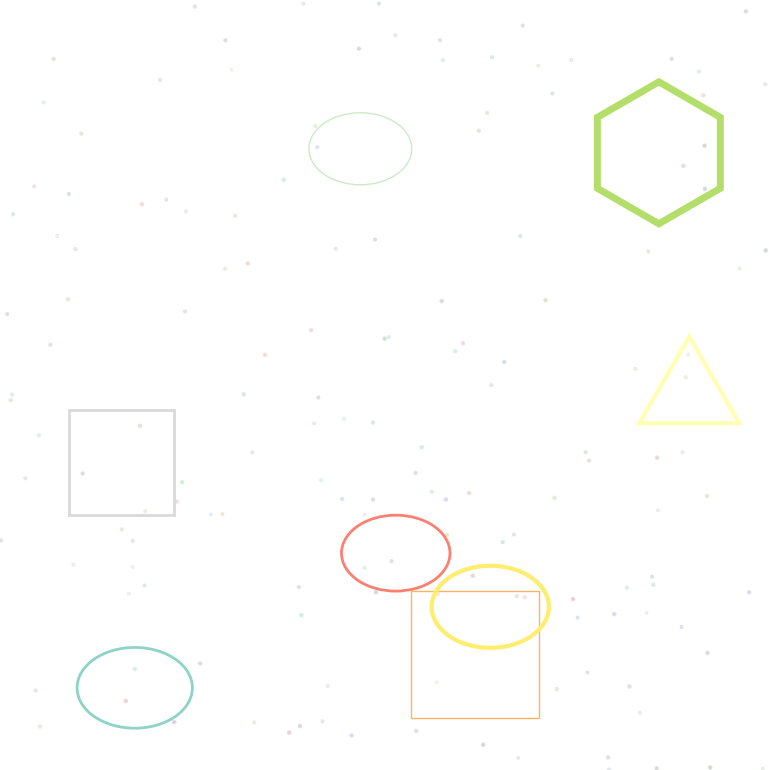[{"shape": "oval", "thickness": 1, "radius": 0.37, "center": [0.175, 0.107]}, {"shape": "triangle", "thickness": 1.5, "radius": 0.37, "center": [0.895, 0.488]}, {"shape": "oval", "thickness": 1, "radius": 0.35, "center": [0.514, 0.282]}, {"shape": "square", "thickness": 0.5, "radius": 0.41, "center": [0.617, 0.15]}, {"shape": "hexagon", "thickness": 2.5, "radius": 0.46, "center": [0.856, 0.802]}, {"shape": "square", "thickness": 1, "radius": 0.34, "center": [0.157, 0.399]}, {"shape": "oval", "thickness": 0.5, "radius": 0.33, "center": [0.468, 0.807]}, {"shape": "oval", "thickness": 1.5, "radius": 0.38, "center": [0.637, 0.212]}]